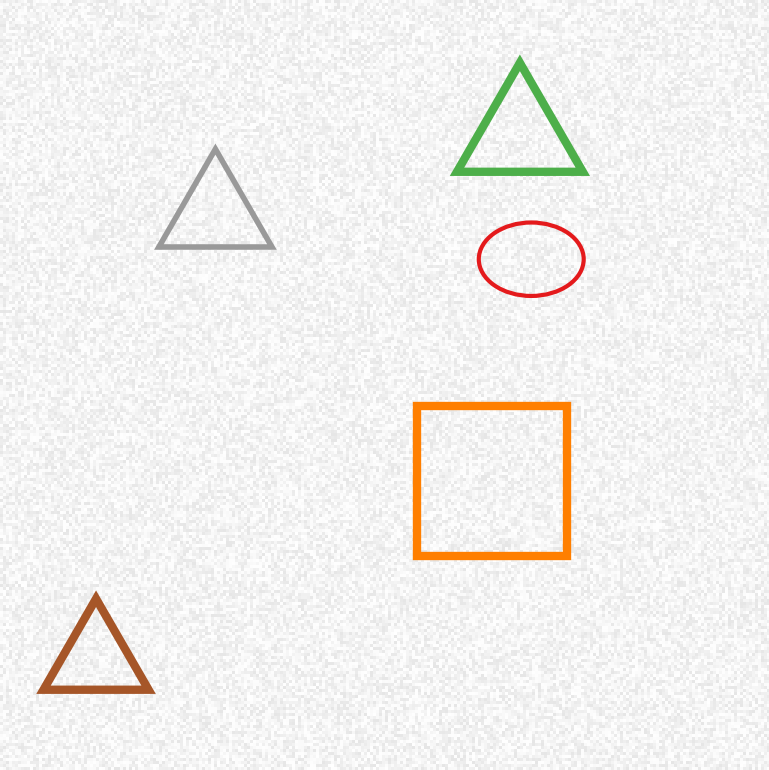[{"shape": "oval", "thickness": 1.5, "radius": 0.34, "center": [0.69, 0.663]}, {"shape": "triangle", "thickness": 3, "radius": 0.47, "center": [0.675, 0.824]}, {"shape": "square", "thickness": 3, "radius": 0.49, "center": [0.639, 0.375]}, {"shape": "triangle", "thickness": 3, "radius": 0.39, "center": [0.125, 0.144]}, {"shape": "triangle", "thickness": 2, "radius": 0.42, "center": [0.28, 0.722]}]